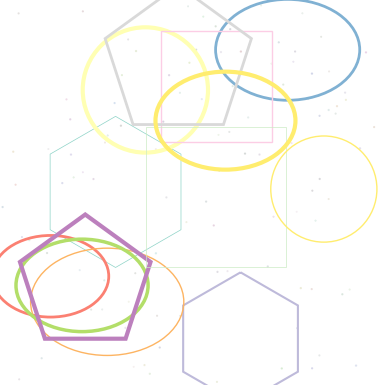[{"shape": "hexagon", "thickness": 0.5, "radius": 0.98, "center": [0.3, 0.502]}, {"shape": "circle", "thickness": 3, "radius": 0.81, "center": [0.378, 0.766]}, {"shape": "hexagon", "thickness": 1.5, "radius": 0.86, "center": [0.625, 0.121]}, {"shape": "oval", "thickness": 2, "radius": 0.76, "center": [0.131, 0.282]}, {"shape": "oval", "thickness": 2, "radius": 0.94, "center": [0.747, 0.871]}, {"shape": "oval", "thickness": 1, "radius": 0.99, "center": [0.278, 0.216]}, {"shape": "oval", "thickness": 2.5, "radius": 0.86, "center": [0.213, 0.259]}, {"shape": "square", "thickness": 1, "radius": 0.72, "center": [0.563, 0.775]}, {"shape": "pentagon", "thickness": 2, "radius": 1.0, "center": [0.463, 0.838]}, {"shape": "pentagon", "thickness": 3, "radius": 0.89, "center": [0.221, 0.264]}, {"shape": "square", "thickness": 0.5, "radius": 0.91, "center": [0.561, 0.488]}, {"shape": "oval", "thickness": 3, "radius": 0.91, "center": [0.586, 0.687]}, {"shape": "circle", "thickness": 1, "radius": 0.69, "center": [0.841, 0.509]}]